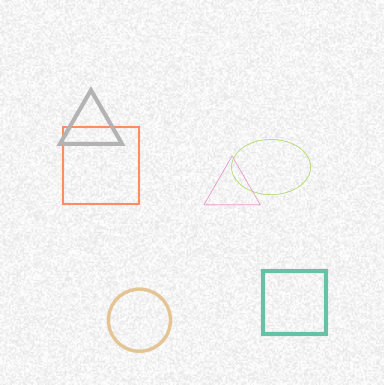[{"shape": "square", "thickness": 3, "radius": 0.41, "center": [0.765, 0.215]}, {"shape": "square", "thickness": 1.5, "radius": 0.49, "center": [0.261, 0.57]}, {"shape": "triangle", "thickness": 0.5, "radius": 0.42, "center": [0.603, 0.51]}, {"shape": "oval", "thickness": 0.5, "radius": 0.51, "center": [0.704, 0.566]}, {"shape": "circle", "thickness": 2.5, "radius": 0.4, "center": [0.362, 0.168]}, {"shape": "triangle", "thickness": 3, "radius": 0.47, "center": [0.236, 0.673]}]